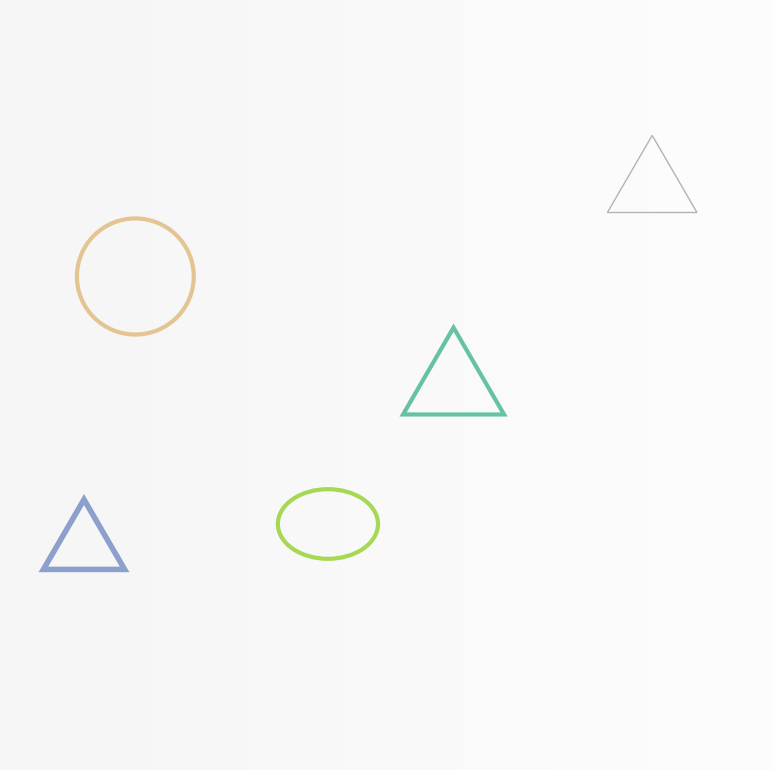[{"shape": "triangle", "thickness": 1.5, "radius": 0.38, "center": [0.585, 0.499]}, {"shape": "triangle", "thickness": 2, "radius": 0.3, "center": [0.108, 0.291]}, {"shape": "oval", "thickness": 1.5, "radius": 0.32, "center": [0.423, 0.32]}, {"shape": "circle", "thickness": 1.5, "radius": 0.38, "center": [0.175, 0.641]}, {"shape": "triangle", "thickness": 0.5, "radius": 0.33, "center": [0.842, 0.757]}]